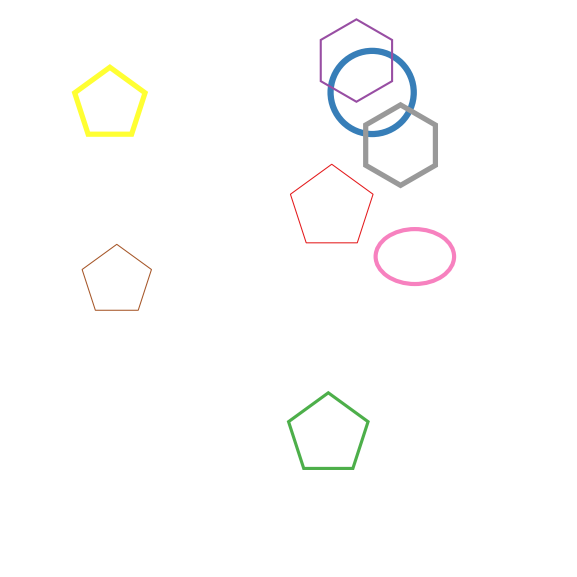[{"shape": "pentagon", "thickness": 0.5, "radius": 0.38, "center": [0.574, 0.64]}, {"shape": "circle", "thickness": 3, "radius": 0.36, "center": [0.644, 0.839]}, {"shape": "pentagon", "thickness": 1.5, "radius": 0.36, "center": [0.569, 0.247]}, {"shape": "hexagon", "thickness": 1, "radius": 0.36, "center": [0.617, 0.894]}, {"shape": "pentagon", "thickness": 2.5, "radius": 0.32, "center": [0.19, 0.819]}, {"shape": "pentagon", "thickness": 0.5, "radius": 0.32, "center": [0.202, 0.513]}, {"shape": "oval", "thickness": 2, "radius": 0.34, "center": [0.718, 0.555]}, {"shape": "hexagon", "thickness": 2.5, "radius": 0.35, "center": [0.694, 0.748]}]